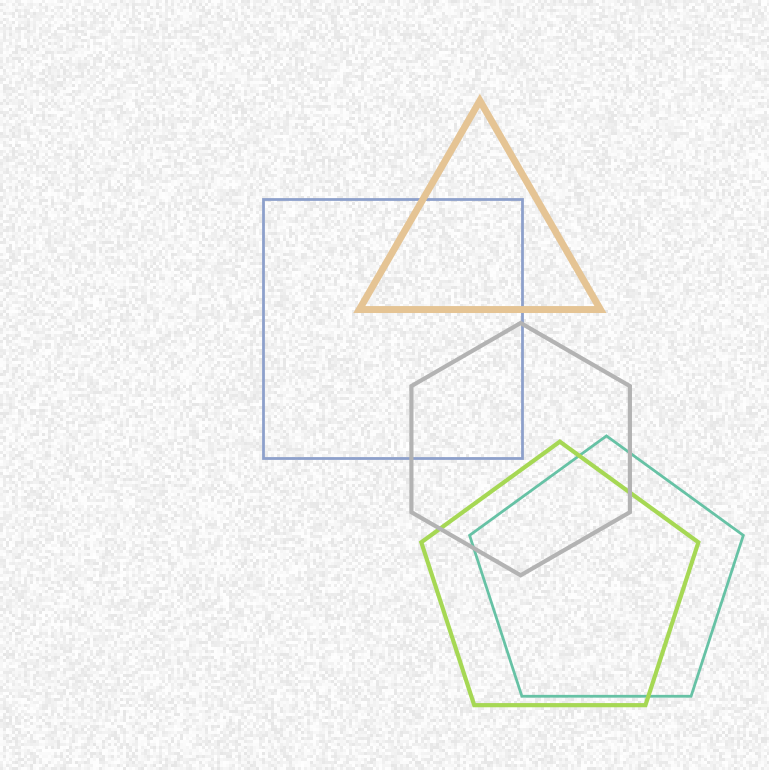[{"shape": "pentagon", "thickness": 1, "radius": 0.93, "center": [0.788, 0.247]}, {"shape": "square", "thickness": 1, "radius": 0.84, "center": [0.51, 0.573]}, {"shape": "pentagon", "thickness": 1.5, "radius": 0.95, "center": [0.727, 0.237]}, {"shape": "triangle", "thickness": 2.5, "radius": 0.9, "center": [0.623, 0.688]}, {"shape": "hexagon", "thickness": 1.5, "radius": 0.82, "center": [0.676, 0.417]}]